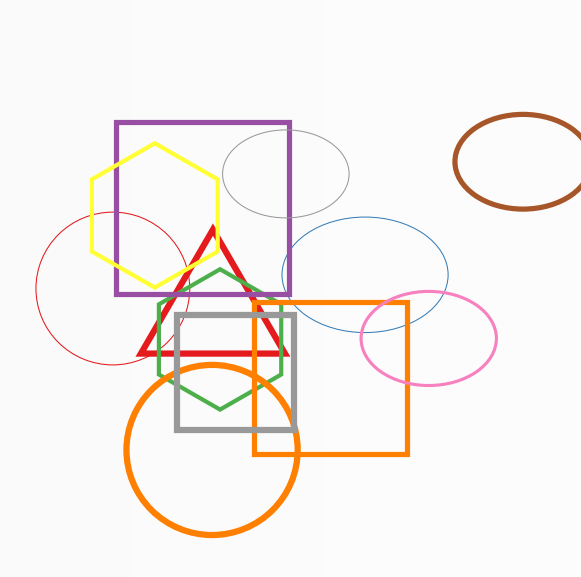[{"shape": "triangle", "thickness": 3, "radius": 0.72, "center": [0.366, 0.458]}, {"shape": "circle", "thickness": 0.5, "radius": 0.66, "center": [0.194, 0.5]}, {"shape": "oval", "thickness": 0.5, "radius": 0.71, "center": [0.628, 0.523]}, {"shape": "hexagon", "thickness": 2, "radius": 0.61, "center": [0.379, 0.411]}, {"shape": "square", "thickness": 2.5, "radius": 0.74, "center": [0.349, 0.639]}, {"shape": "square", "thickness": 2.5, "radius": 0.66, "center": [0.568, 0.344]}, {"shape": "circle", "thickness": 3, "radius": 0.74, "center": [0.365, 0.22]}, {"shape": "hexagon", "thickness": 2, "radius": 0.62, "center": [0.266, 0.626]}, {"shape": "oval", "thickness": 2.5, "radius": 0.59, "center": [0.9, 0.719]}, {"shape": "oval", "thickness": 1.5, "radius": 0.58, "center": [0.738, 0.413]}, {"shape": "oval", "thickness": 0.5, "radius": 0.54, "center": [0.492, 0.698]}, {"shape": "square", "thickness": 3, "radius": 0.5, "center": [0.405, 0.354]}]